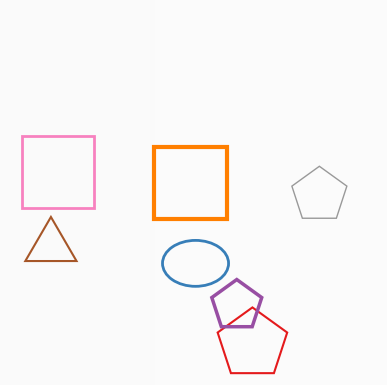[{"shape": "pentagon", "thickness": 1.5, "radius": 0.47, "center": [0.651, 0.107]}, {"shape": "oval", "thickness": 2, "radius": 0.43, "center": [0.505, 0.316]}, {"shape": "pentagon", "thickness": 2.5, "radius": 0.34, "center": [0.611, 0.206]}, {"shape": "square", "thickness": 3, "radius": 0.47, "center": [0.491, 0.524]}, {"shape": "triangle", "thickness": 1.5, "radius": 0.38, "center": [0.131, 0.36]}, {"shape": "square", "thickness": 2, "radius": 0.47, "center": [0.15, 0.553]}, {"shape": "pentagon", "thickness": 1, "radius": 0.37, "center": [0.824, 0.493]}]